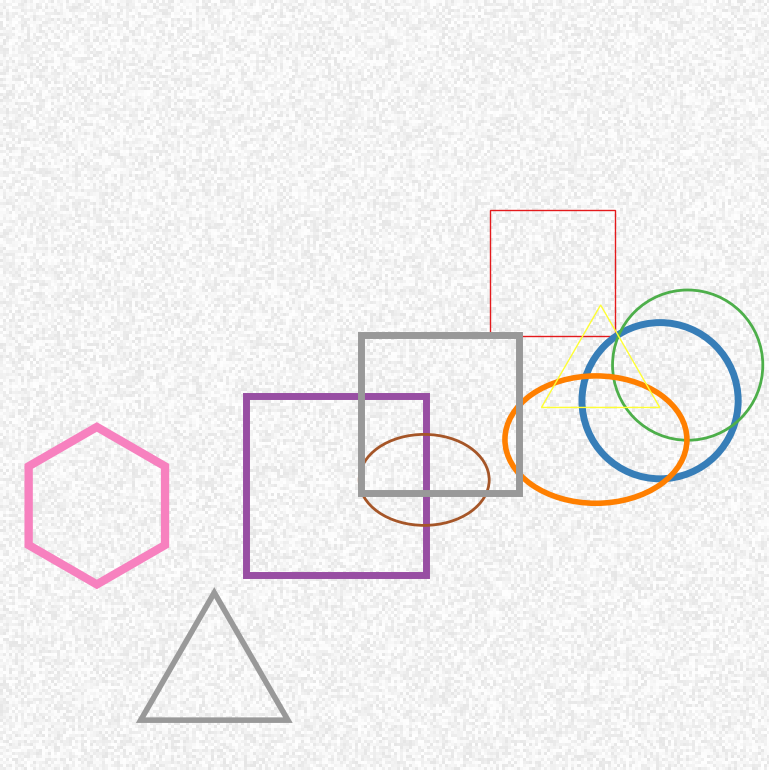[{"shape": "square", "thickness": 0.5, "radius": 0.41, "center": [0.717, 0.645]}, {"shape": "circle", "thickness": 2.5, "radius": 0.51, "center": [0.857, 0.48]}, {"shape": "circle", "thickness": 1, "radius": 0.49, "center": [0.893, 0.526]}, {"shape": "square", "thickness": 2.5, "radius": 0.58, "center": [0.437, 0.37]}, {"shape": "oval", "thickness": 2, "radius": 0.59, "center": [0.774, 0.429]}, {"shape": "triangle", "thickness": 0.5, "radius": 0.44, "center": [0.78, 0.515]}, {"shape": "oval", "thickness": 1, "radius": 0.42, "center": [0.551, 0.377]}, {"shape": "hexagon", "thickness": 3, "radius": 0.51, "center": [0.126, 0.343]}, {"shape": "triangle", "thickness": 2, "radius": 0.55, "center": [0.278, 0.12]}, {"shape": "square", "thickness": 2.5, "radius": 0.51, "center": [0.572, 0.463]}]